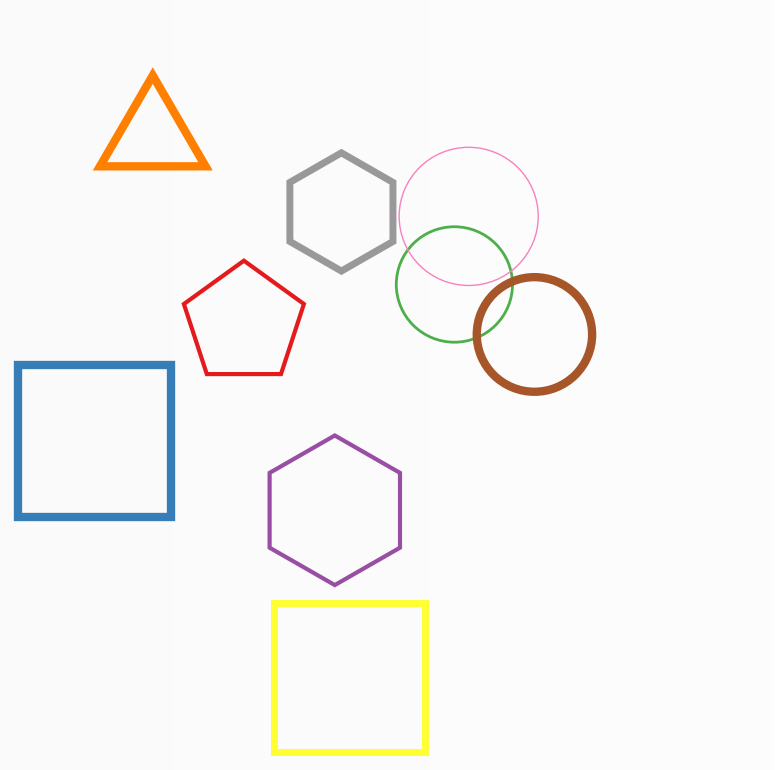[{"shape": "pentagon", "thickness": 1.5, "radius": 0.41, "center": [0.315, 0.58]}, {"shape": "square", "thickness": 3, "radius": 0.49, "center": [0.122, 0.427]}, {"shape": "circle", "thickness": 1, "radius": 0.37, "center": [0.586, 0.631]}, {"shape": "hexagon", "thickness": 1.5, "radius": 0.49, "center": [0.432, 0.337]}, {"shape": "triangle", "thickness": 3, "radius": 0.39, "center": [0.197, 0.823]}, {"shape": "square", "thickness": 2.5, "radius": 0.49, "center": [0.451, 0.12]}, {"shape": "circle", "thickness": 3, "radius": 0.37, "center": [0.69, 0.566]}, {"shape": "circle", "thickness": 0.5, "radius": 0.45, "center": [0.605, 0.719]}, {"shape": "hexagon", "thickness": 2.5, "radius": 0.38, "center": [0.441, 0.725]}]